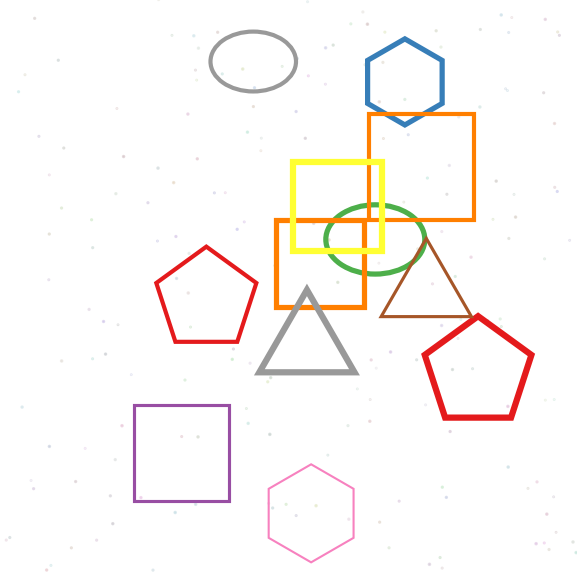[{"shape": "pentagon", "thickness": 2, "radius": 0.46, "center": [0.357, 0.481]}, {"shape": "pentagon", "thickness": 3, "radius": 0.49, "center": [0.828, 0.355]}, {"shape": "hexagon", "thickness": 2.5, "radius": 0.37, "center": [0.701, 0.857]}, {"shape": "oval", "thickness": 2.5, "radius": 0.43, "center": [0.65, 0.585]}, {"shape": "square", "thickness": 1.5, "radius": 0.41, "center": [0.314, 0.215]}, {"shape": "square", "thickness": 2.5, "radius": 0.38, "center": [0.554, 0.544]}, {"shape": "square", "thickness": 2, "radius": 0.46, "center": [0.73, 0.71]}, {"shape": "square", "thickness": 3, "radius": 0.39, "center": [0.584, 0.641]}, {"shape": "triangle", "thickness": 1.5, "radius": 0.45, "center": [0.738, 0.496]}, {"shape": "hexagon", "thickness": 1, "radius": 0.42, "center": [0.539, 0.11]}, {"shape": "oval", "thickness": 2, "radius": 0.37, "center": [0.439, 0.893]}, {"shape": "triangle", "thickness": 3, "radius": 0.48, "center": [0.531, 0.402]}]